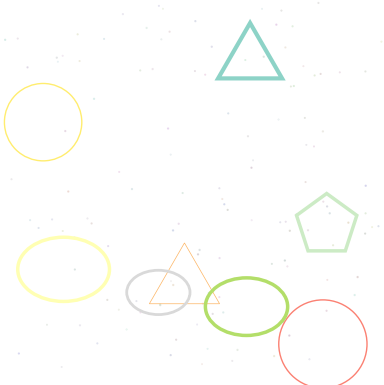[{"shape": "triangle", "thickness": 3, "radius": 0.48, "center": [0.65, 0.844]}, {"shape": "oval", "thickness": 2.5, "radius": 0.6, "center": [0.165, 0.3]}, {"shape": "circle", "thickness": 1, "radius": 0.57, "center": [0.839, 0.106]}, {"shape": "triangle", "thickness": 0.5, "radius": 0.53, "center": [0.479, 0.264]}, {"shape": "oval", "thickness": 2.5, "radius": 0.53, "center": [0.64, 0.203]}, {"shape": "oval", "thickness": 2, "radius": 0.41, "center": [0.411, 0.24]}, {"shape": "pentagon", "thickness": 2.5, "radius": 0.41, "center": [0.849, 0.415]}, {"shape": "circle", "thickness": 1, "radius": 0.5, "center": [0.112, 0.683]}]